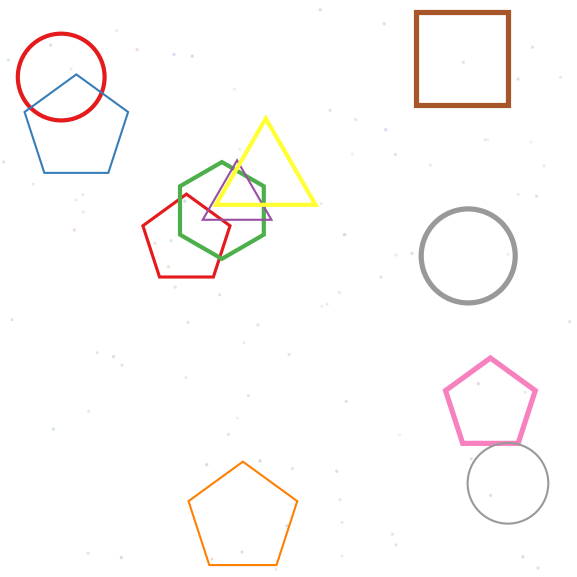[{"shape": "circle", "thickness": 2, "radius": 0.38, "center": [0.106, 0.866]}, {"shape": "pentagon", "thickness": 1.5, "radius": 0.4, "center": [0.323, 0.584]}, {"shape": "pentagon", "thickness": 1, "radius": 0.47, "center": [0.132, 0.776]}, {"shape": "hexagon", "thickness": 2, "radius": 0.42, "center": [0.384, 0.635]}, {"shape": "triangle", "thickness": 1, "radius": 0.34, "center": [0.411, 0.653]}, {"shape": "pentagon", "thickness": 1, "radius": 0.49, "center": [0.421, 0.101]}, {"shape": "triangle", "thickness": 2, "radius": 0.5, "center": [0.46, 0.694]}, {"shape": "square", "thickness": 2.5, "radius": 0.4, "center": [0.8, 0.898]}, {"shape": "pentagon", "thickness": 2.5, "radius": 0.41, "center": [0.849, 0.298]}, {"shape": "circle", "thickness": 1, "radius": 0.35, "center": [0.88, 0.162]}, {"shape": "circle", "thickness": 2.5, "radius": 0.41, "center": [0.811, 0.556]}]